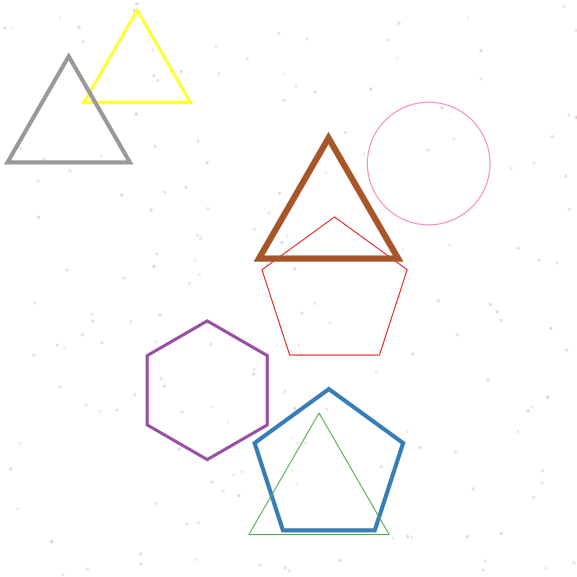[{"shape": "pentagon", "thickness": 0.5, "radius": 0.66, "center": [0.579, 0.491]}, {"shape": "pentagon", "thickness": 2, "radius": 0.68, "center": [0.569, 0.19]}, {"shape": "triangle", "thickness": 0.5, "radius": 0.7, "center": [0.552, 0.144]}, {"shape": "hexagon", "thickness": 1.5, "radius": 0.6, "center": [0.359, 0.323]}, {"shape": "triangle", "thickness": 1.5, "radius": 0.53, "center": [0.238, 0.875]}, {"shape": "triangle", "thickness": 3, "radius": 0.7, "center": [0.569, 0.621]}, {"shape": "circle", "thickness": 0.5, "radius": 0.53, "center": [0.742, 0.716]}, {"shape": "triangle", "thickness": 2, "radius": 0.61, "center": [0.119, 0.779]}]